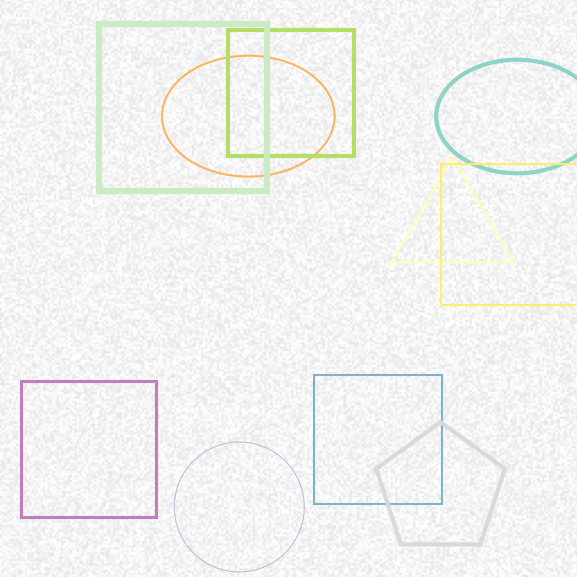[{"shape": "oval", "thickness": 2, "radius": 0.7, "center": [0.896, 0.797]}, {"shape": "triangle", "thickness": 1, "radius": 0.61, "center": [0.784, 0.606]}, {"shape": "circle", "thickness": 0.5, "radius": 0.56, "center": [0.414, 0.121]}, {"shape": "square", "thickness": 1, "radius": 0.56, "center": [0.654, 0.238]}, {"shape": "oval", "thickness": 1, "radius": 0.75, "center": [0.43, 0.798]}, {"shape": "square", "thickness": 2, "radius": 0.54, "center": [0.504, 0.838]}, {"shape": "pentagon", "thickness": 2, "radius": 0.59, "center": [0.763, 0.151]}, {"shape": "square", "thickness": 1.5, "radius": 0.59, "center": [0.153, 0.221]}, {"shape": "square", "thickness": 3, "radius": 0.72, "center": [0.317, 0.813]}, {"shape": "square", "thickness": 1, "radius": 0.61, "center": [0.886, 0.593]}]